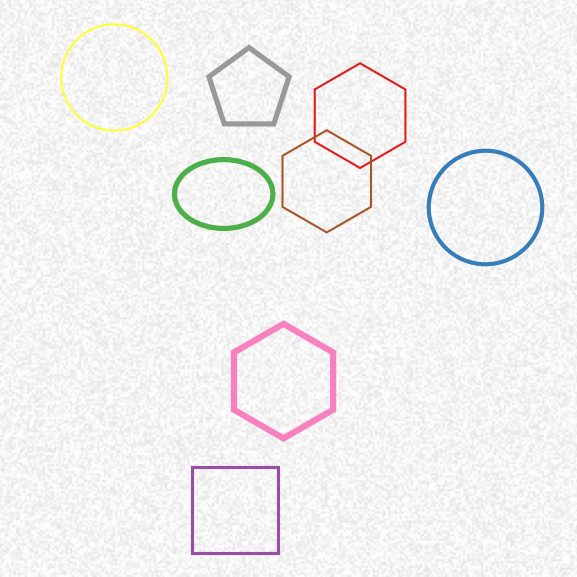[{"shape": "hexagon", "thickness": 1, "radius": 0.45, "center": [0.624, 0.799]}, {"shape": "circle", "thickness": 2, "radius": 0.49, "center": [0.841, 0.64]}, {"shape": "oval", "thickness": 2.5, "radius": 0.43, "center": [0.387, 0.663]}, {"shape": "square", "thickness": 1.5, "radius": 0.37, "center": [0.406, 0.115]}, {"shape": "circle", "thickness": 1, "radius": 0.46, "center": [0.198, 0.865]}, {"shape": "hexagon", "thickness": 1, "radius": 0.44, "center": [0.566, 0.685]}, {"shape": "hexagon", "thickness": 3, "radius": 0.5, "center": [0.491, 0.339]}, {"shape": "pentagon", "thickness": 2.5, "radius": 0.37, "center": [0.431, 0.844]}]